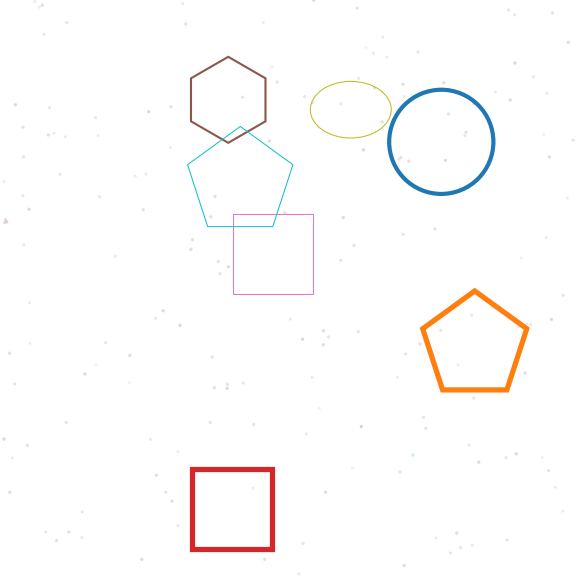[{"shape": "circle", "thickness": 2, "radius": 0.45, "center": [0.764, 0.754]}, {"shape": "pentagon", "thickness": 2.5, "radius": 0.47, "center": [0.822, 0.401]}, {"shape": "square", "thickness": 2.5, "radius": 0.35, "center": [0.402, 0.118]}, {"shape": "hexagon", "thickness": 1, "radius": 0.37, "center": [0.395, 0.826]}, {"shape": "square", "thickness": 0.5, "radius": 0.35, "center": [0.473, 0.559]}, {"shape": "oval", "thickness": 0.5, "radius": 0.35, "center": [0.607, 0.809]}, {"shape": "pentagon", "thickness": 0.5, "radius": 0.48, "center": [0.416, 0.684]}]